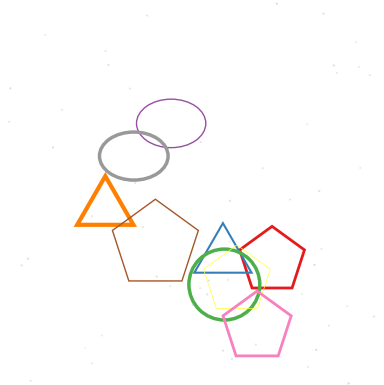[{"shape": "pentagon", "thickness": 2, "radius": 0.44, "center": [0.707, 0.324]}, {"shape": "triangle", "thickness": 1.5, "radius": 0.43, "center": [0.579, 0.335]}, {"shape": "circle", "thickness": 2.5, "radius": 0.46, "center": [0.583, 0.261]}, {"shape": "oval", "thickness": 1, "radius": 0.45, "center": [0.445, 0.679]}, {"shape": "triangle", "thickness": 3, "radius": 0.42, "center": [0.274, 0.458]}, {"shape": "pentagon", "thickness": 0.5, "radius": 0.46, "center": [0.615, 0.273]}, {"shape": "pentagon", "thickness": 1, "radius": 0.59, "center": [0.404, 0.365]}, {"shape": "pentagon", "thickness": 2, "radius": 0.47, "center": [0.668, 0.151]}, {"shape": "oval", "thickness": 2.5, "radius": 0.45, "center": [0.347, 0.595]}]